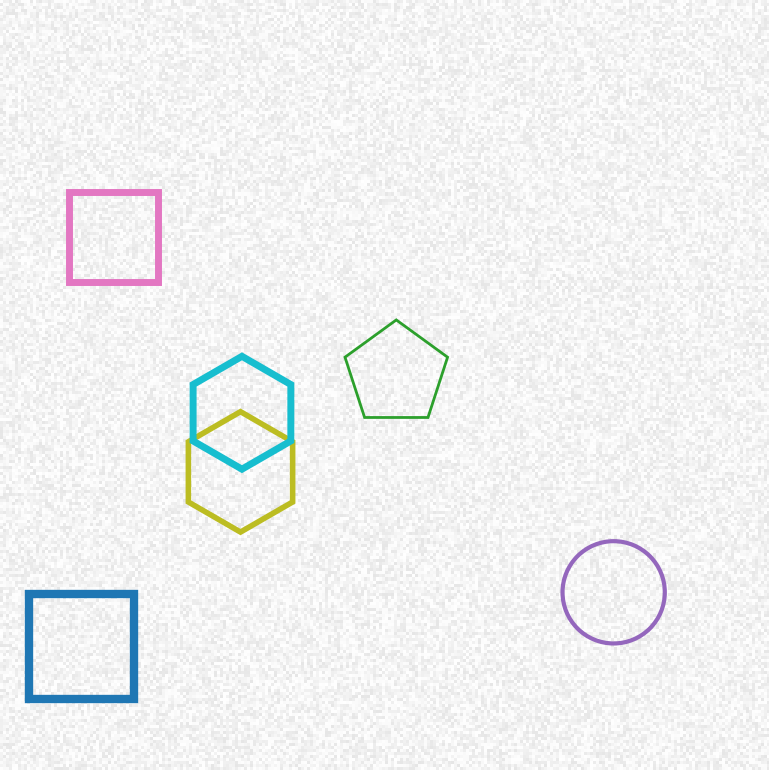[{"shape": "square", "thickness": 3, "radius": 0.34, "center": [0.106, 0.161]}, {"shape": "pentagon", "thickness": 1, "radius": 0.35, "center": [0.515, 0.514]}, {"shape": "circle", "thickness": 1.5, "radius": 0.33, "center": [0.797, 0.231]}, {"shape": "square", "thickness": 2.5, "radius": 0.29, "center": [0.148, 0.692]}, {"shape": "hexagon", "thickness": 2, "radius": 0.39, "center": [0.312, 0.387]}, {"shape": "hexagon", "thickness": 2.5, "radius": 0.37, "center": [0.314, 0.464]}]